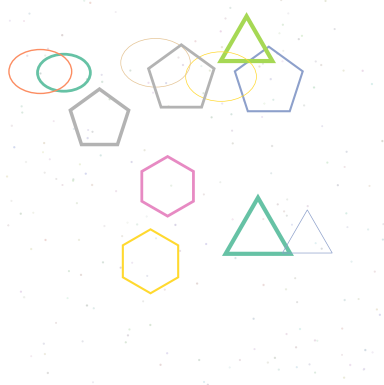[{"shape": "oval", "thickness": 2, "radius": 0.34, "center": [0.166, 0.811]}, {"shape": "triangle", "thickness": 3, "radius": 0.49, "center": [0.67, 0.389]}, {"shape": "oval", "thickness": 1, "radius": 0.41, "center": [0.105, 0.814]}, {"shape": "triangle", "thickness": 0.5, "radius": 0.37, "center": [0.798, 0.38]}, {"shape": "pentagon", "thickness": 1.5, "radius": 0.46, "center": [0.698, 0.786]}, {"shape": "hexagon", "thickness": 2, "radius": 0.39, "center": [0.435, 0.516]}, {"shape": "triangle", "thickness": 3, "radius": 0.39, "center": [0.64, 0.88]}, {"shape": "oval", "thickness": 0.5, "radius": 0.46, "center": [0.574, 0.801]}, {"shape": "hexagon", "thickness": 1.5, "radius": 0.41, "center": [0.391, 0.321]}, {"shape": "oval", "thickness": 0.5, "radius": 0.45, "center": [0.404, 0.837]}, {"shape": "pentagon", "thickness": 2, "radius": 0.45, "center": [0.471, 0.794]}, {"shape": "pentagon", "thickness": 2.5, "radius": 0.4, "center": [0.258, 0.689]}]